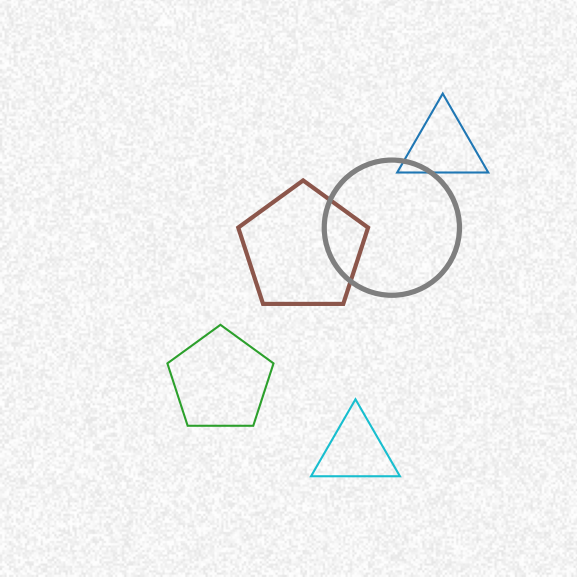[{"shape": "triangle", "thickness": 1, "radius": 0.46, "center": [0.767, 0.746]}, {"shape": "pentagon", "thickness": 1, "radius": 0.48, "center": [0.382, 0.34]}, {"shape": "pentagon", "thickness": 2, "radius": 0.59, "center": [0.525, 0.569]}, {"shape": "circle", "thickness": 2.5, "radius": 0.59, "center": [0.679, 0.605]}, {"shape": "triangle", "thickness": 1, "radius": 0.44, "center": [0.616, 0.219]}]